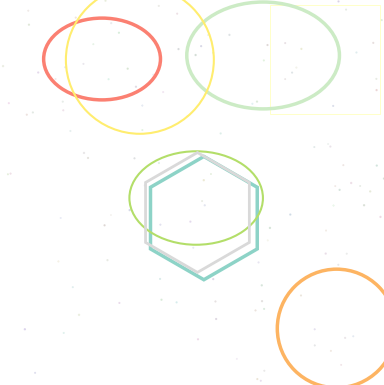[{"shape": "hexagon", "thickness": 2.5, "radius": 0.8, "center": [0.53, 0.434]}, {"shape": "square", "thickness": 0.5, "radius": 0.71, "center": [0.845, 0.846]}, {"shape": "oval", "thickness": 2.5, "radius": 0.76, "center": [0.265, 0.847]}, {"shape": "circle", "thickness": 2.5, "radius": 0.77, "center": [0.874, 0.147]}, {"shape": "oval", "thickness": 1.5, "radius": 0.87, "center": [0.51, 0.486]}, {"shape": "hexagon", "thickness": 2, "radius": 0.78, "center": [0.513, 0.448]}, {"shape": "oval", "thickness": 2.5, "radius": 0.99, "center": [0.683, 0.856]}, {"shape": "circle", "thickness": 1.5, "radius": 0.96, "center": [0.363, 0.845]}]